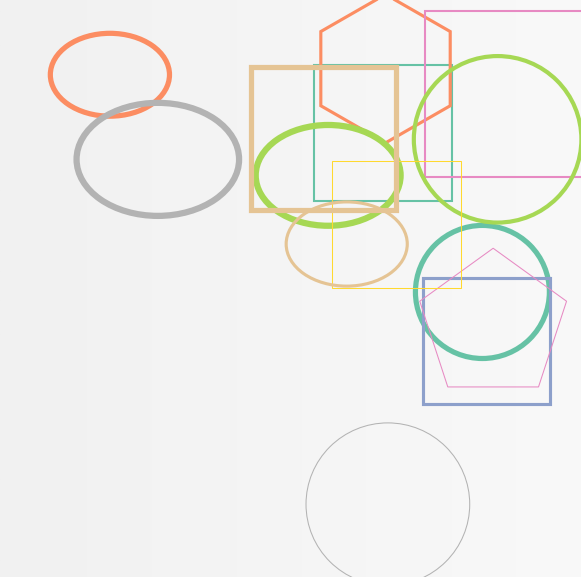[{"shape": "circle", "thickness": 2.5, "radius": 0.58, "center": [0.83, 0.494]}, {"shape": "square", "thickness": 1, "radius": 0.59, "center": [0.659, 0.769]}, {"shape": "oval", "thickness": 2.5, "radius": 0.51, "center": [0.189, 0.87]}, {"shape": "hexagon", "thickness": 1.5, "radius": 0.64, "center": [0.663, 0.88]}, {"shape": "square", "thickness": 1.5, "radius": 0.55, "center": [0.837, 0.409]}, {"shape": "pentagon", "thickness": 0.5, "radius": 0.66, "center": [0.848, 0.437]}, {"shape": "square", "thickness": 1, "radius": 0.72, "center": [0.874, 0.836]}, {"shape": "oval", "thickness": 3, "radius": 0.62, "center": [0.565, 0.695]}, {"shape": "circle", "thickness": 2, "radius": 0.72, "center": [0.856, 0.758]}, {"shape": "square", "thickness": 0.5, "radius": 0.55, "center": [0.682, 0.61]}, {"shape": "oval", "thickness": 1.5, "radius": 0.52, "center": [0.597, 0.577]}, {"shape": "square", "thickness": 2.5, "radius": 0.62, "center": [0.557, 0.759]}, {"shape": "oval", "thickness": 3, "radius": 0.7, "center": [0.272, 0.723]}, {"shape": "circle", "thickness": 0.5, "radius": 0.7, "center": [0.667, 0.126]}]